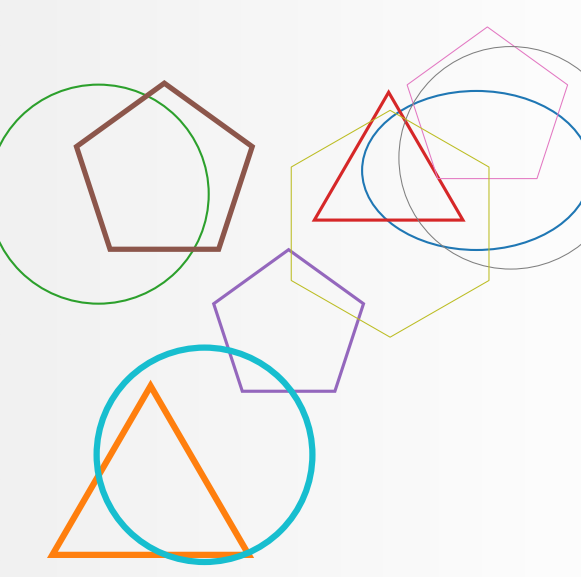[{"shape": "oval", "thickness": 1, "radius": 0.98, "center": [0.82, 0.704]}, {"shape": "triangle", "thickness": 3, "radius": 0.97, "center": [0.259, 0.136]}, {"shape": "circle", "thickness": 1, "radius": 0.95, "center": [0.169, 0.663]}, {"shape": "triangle", "thickness": 1.5, "radius": 0.74, "center": [0.669, 0.692]}, {"shape": "pentagon", "thickness": 1.5, "radius": 0.68, "center": [0.497, 0.431]}, {"shape": "pentagon", "thickness": 2.5, "radius": 0.79, "center": [0.283, 0.696]}, {"shape": "pentagon", "thickness": 0.5, "radius": 0.73, "center": [0.838, 0.807]}, {"shape": "circle", "thickness": 0.5, "radius": 0.96, "center": [0.879, 0.726]}, {"shape": "hexagon", "thickness": 0.5, "radius": 0.98, "center": [0.671, 0.612]}, {"shape": "circle", "thickness": 3, "radius": 0.93, "center": [0.352, 0.212]}]